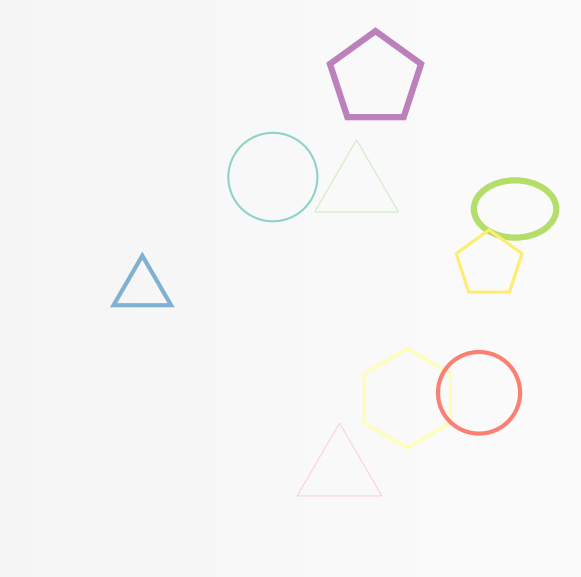[{"shape": "circle", "thickness": 1, "radius": 0.38, "center": [0.469, 0.693]}, {"shape": "hexagon", "thickness": 1.5, "radius": 0.43, "center": [0.701, 0.31]}, {"shape": "circle", "thickness": 2, "radius": 0.35, "center": [0.824, 0.319]}, {"shape": "triangle", "thickness": 2, "radius": 0.29, "center": [0.245, 0.499]}, {"shape": "oval", "thickness": 3, "radius": 0.35, "center": [0.886, 0.637]}, {"shape": "triangle", "thickness": 0.5, "radius": 0.42, "center": [0.584, 0.182]}, {"shape": "pentagon", "thickness": 3, "radius": 0.41, "center": [0.646, 0.863]}, {"shape": "triangle", "thickness": 0.5, "radius": 0.42, "center": [0.613, 0.674]}, {"shape": "pentagon", "thickness": 1.5, "radius": 0.3, "center": [0.841, 0.542]}]